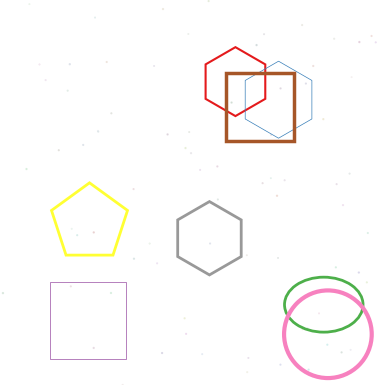[{"shape": "hexagon", "thickness": 1.5, "radius": 0.45, "center": [0.612, 0.788]}, {"shape": "hexagon", "thickness": 0.5, "radius": 0.5, "center": [0.723, 0.741]}, {"shape": "oval", "thickness": 2, "radius": 0.51, "center": [0.841, 0.209]}, {"shape": "square", "thickness": 0.5, "radius": 0.5, "center": [0.228, 0.167]}, {"shape": "pentagon", "thickness": 2, "radius": 0.52, "center": [0.232, 0.421]}, {"shape": "square", "thickness": 2.5, "radius": 0.44, "center": [0.676, 0.723]}, {"shape": "circle", "thickness": 3, "radius": 0.57, "center": [0.852, 0.132]}, {"shape": "hexagon", "thickness": 2, "radius": 0.48, "center": [0.544, 0.381]}]